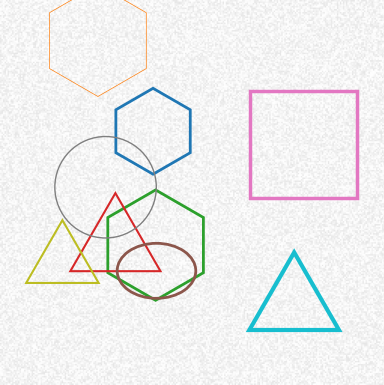[{"shape": "hexagon", "thickness": 2, "radius": 0.56, "center": [0.398, 0.659]}, {"shape": "hexagon", "thickness": 0.5, "radius": 0.73, "center": [0.254, 0.894]}, {"shape": "hexagon", "thickness": 2, "radius": 0.72, "center": [0.404, 0.363]}, {"shape": "triangle", "thickness": 1.5, "radius": 0.68, "center": [0.3, 0.363]}, {"shape": "oval", "thickness": 2, "radius": 0.51, "center": [0.406, 0.297]}, {"shape": "square", "thickness": 2.5, "radius": 0.69, "center": [0.788, 0.626]}, {"shape": "circle", "thickness": 1, "radius": 0.66, "center": [0.274, 0.514]}, {"shape": "triangle", "thickness": 1.5, "radius": 0.54, "center": [0.162, 0.319]}, {"shape": "triangle", "thickness": 3, "radius": 0.67, "center": [0.764, 0.21]}]